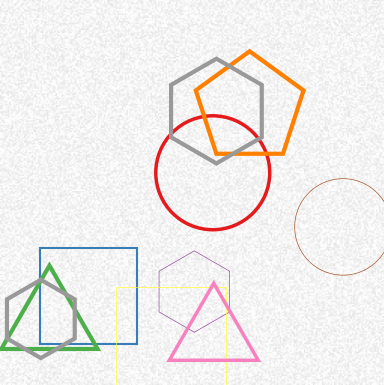[{"shape": "circle", "thickness": 2.5, "radius": 0.74, "center": [0.553, 0.551]}, {"shape": "square", "thickness": 1.5, "radius": 0.63, "center": [0.229, 0.231]}, {"shape": "triangle", "thickness": 3, "radius": 0.72, "center": [0.128, 0.166]}, {"shape": "hexagon", "thickness": 0.5, "radius": 0.53, "center": [0.505, 0.243]}, {"shape": "pentagon", "thickness": 3, "radius": 0.74, "center": [0.648, 0.72]}, {"shape": "square", "thickness": 0.5, "radius": 0.71, "center": [0.444, 0.112]}, {"shape": "circle", "thickness": 0.5, "radius": 0.63, "center": [0.891, 0.411]}, {"shape": "triangle", "thickness": 2.5, "radius": 0.67, "center": [0.555, 0.131]}, {"shape": "hexagon", "thickness": 3, "radius": 0.68, "center": [0.562, 0.711]}, {"shape": "hexagon", "thickness": 3, "radius": 0.51, "center": [0.106, 0.172]}]